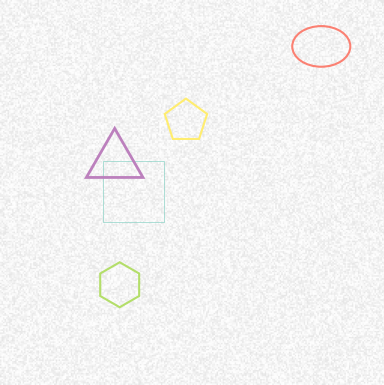[{"shape": "square", "thickness": 0.5, "radius": 0.4, "center": [0.347, 0.503]}, {"shape": "oval", "thickness": 1.5, "radius": 0.38, "center": [0.834, 0.879]}, {"shape": "hexagon", "thickness": 1.5, "radius": 0.29, "center": [0.311, 0.26]}, {"shape": "triangle", "thickness": 2, "radius": 0.42, "center": [0.298, 0.582]}, {"shape": "pentagon", "thickness": 1.5, "radius": 0.29, "center": [0.483, 0.686]}]